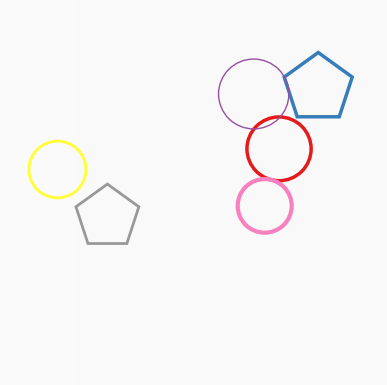[{"shape": "circle", "thickness": 2.5, "radius": 0.41, "center": [0.72, 0.613]}, {"shape": "pentagon", "thickness": 2.5, "radius": 0.46, "center": [0.821, 0.771]}, {"shape": "circle", "thickness": 1, "radius": 0.45, "center": [0.655, 0.756]}, {"shape": "circle", "thickness": 2, "radius": 0.37, "center": [0.148, 0.56]}, {"shape": "circle", "thickness": 3, "radius": 0.35, "center": [0.683, 0.465]}, {"shape": "pentagon", "thickness": 2, "radius": 0.43, "center": [0.277, 0.437]}]